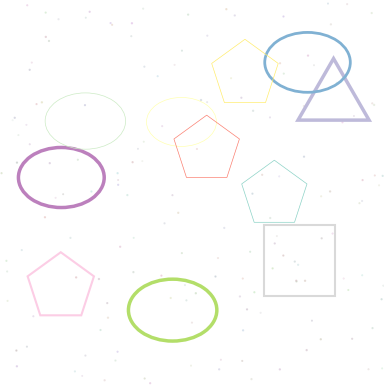[{"shape": "pentagon", "thickness": 0.5, "radius": 0.45, "center": [0.713, 0.495]}, {"shape": "oval", "thickness": 0.5, "radius": 0.45, "center": [0.471, 0.683]}, {"shape": "triangle", "thickness": 2.5, "radius": 0.53, "center": [0.866, 0.741]}, {"shape": "pentagon", "thickness": 0.5, "radius": 0.45, "center": [0.537, 0.611]}, {"shape": "oval", "thickness": 2, "radius": 0.56, "center": [0.799, 0.838]}, {"shape": "oval", "thickness": 2.5, "radius": 0.57, "center": [0.448, 0.195]}, {"shape": "pentagon", "thickness": 1.5, "radius": 0.45, "center": [0.158, 0.254]}, {"shape": "square", "thickness": 1.5, "radius": 0.46, "center": [0.777, 0.323]}, {"shape": "oval", "thickness": 2.5, "radius": 0.56, "center": [0.159, 0.539]}, {"shape": "oval", "thickness": 0.5, "radius": 0.52, "center": [0.222, 0.686]}, {"shape": "pentagon", "thickness": 0.5, "radius": 0.45, "center": [0.636, 0.807]}]